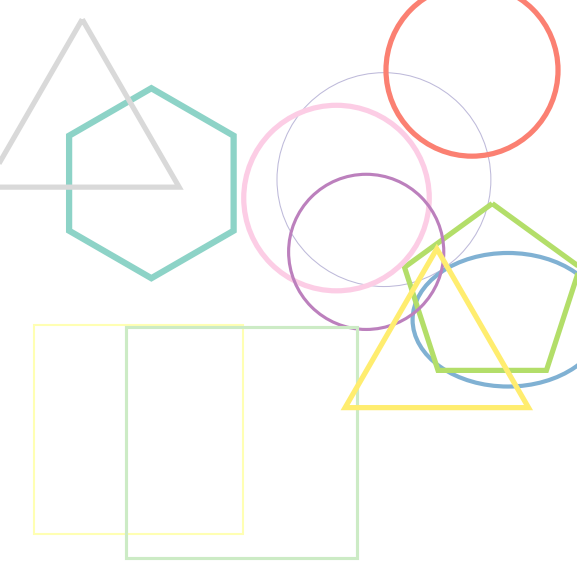[{"shape": "hexagon", "thickness": 3, "radius": 0.82, "center": [0.262, 0.682]}, {"shape": "square", "thickness": 1, "radius": 0.91, "center": [0.24, 0.256]}, {"shape": "circle", "thickness": 0.5, "radius": 0.93, "center": [0.665, 0.688]}, {"shape": "circle", "thickness": 2.5, "radius": 0.74, "center": [0.817, 0.878]}, {"shape": "oval", "thickness": 2, "radius": 0.83, "center": [0.88, 0.445]}, {"shape": "pentagon", "thickness": 2.5, "radius": 0.8, "center": [0.852, 0.487]}, {"shape": "circle", "thickness": 2.5, "radius": 0.8, "center": [0.583, 0.656]}, {"shape": "triangle", "thickness": 2.5, "radius": 0.97, "center": [0.142, 0.772]}, {"shape": "circle", "thickness": 1.5, "radius": 0.67, "center": [0.634, 0.563]}, {"shape": "square", "thickness": 1.5, "radius": 1.0, "center": [0.418, 0.232]}, {"shape": "triangle", "thickness": 2.5, "radius": 0.92, "center": [0.756, 0.385]}]